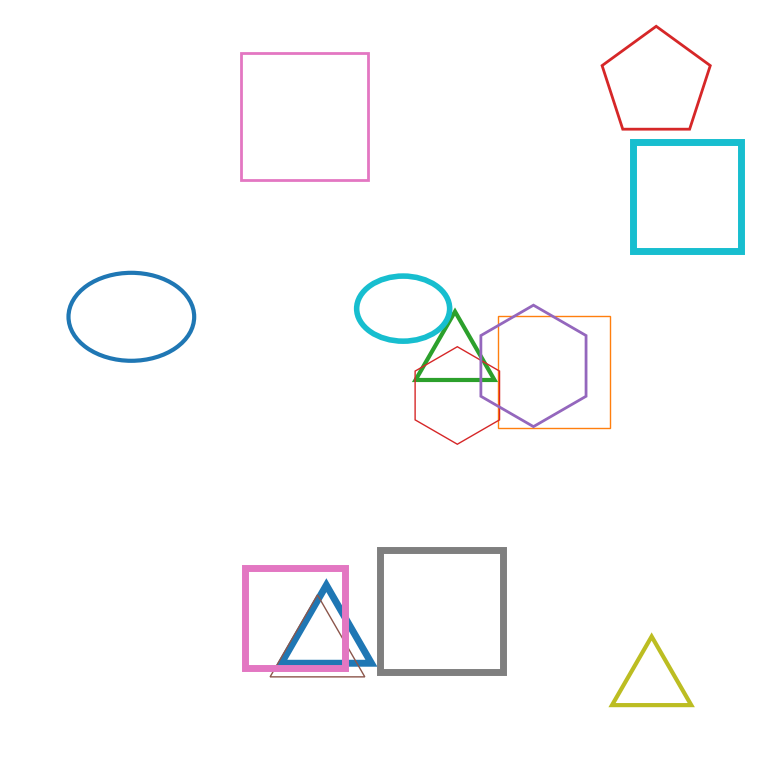[{"shape": "triangle", "thickness": 2.5, "radius": 0.34, "center": [0.424, 0.172]}, {"shape": "oval", "thickness": 1.5, "radius": 0.41, "center": [0.171, 0.589]}, {"shape": "square", "thickness": 0.5, "radius": 0.36, "center": [0.719, 0.516]}, {"shape": "triangle", "thickness": 1.5, "radius": 0.3, "center": [0.591, 0.536]}, {"shape": "hexagon", "thickness": 0.5, "radius": 0.32, "center": [0.594, 0.486]}, {"shape": "pentagon", "thickness": 1, "radius": 0.37, "center": [0.852, 0.892]}, {"shape": "hexagon", "thickness": 1, "radius": 0.39, "center": [0.693, 0.525]}, {"shape": "triangle", "thickness": 0.5, "radius": 0.36, "center": [0.412, 0.156]}, {"shape": "square", "thickness": 2.5, "radius": 0.32, "center": [0.383, 0.198]}, {"shape": "square", "thickness": 1, "radius": 0.41, "center": [0.395, 0.849]}, {"shape": "square", "thickness": 2.5, "radius": 0.4, "center": [0.574, 0.207]}, {"shape": "triangle", "thickness": 1.5, "radius": 0.3, "center": [0.846, 0.114]}, {"shape": "oval", "thickness": 2, "radius": 0.3, "center": [0.524, 0.599]}, {"shape": "square", "thickness": 2.5, "radius": 0.35, "center": [0.892, 0.745]}]